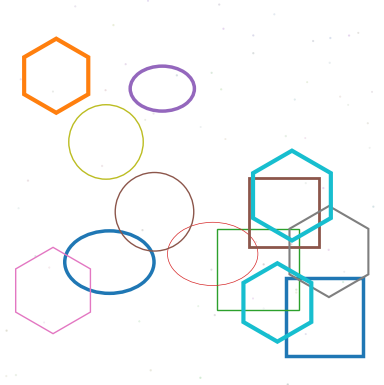[{"shape": "square", "thickness": 2.5, "radius": 0.5, "center": [0.843, 0.177]}, {"shape": "oval", "thickness": 2.5, "radius": 0.58, "center": [0.284, 0.319]}, {"shape": "hexagon", "thickness": 3, "radius": 0.48, "center": [0.146, 0.803]}, {"shape": "square", "thickness": 1, "radius": 0.53, "center": [0.67, 0.3]}, {"shape": "oval", "thickness": 0.5, "radius": 0.59, "center": [0.552, 0.34]}, {"shape": "oval", "thickness": 2.5, "radius": 0.42, "center": [0.422, 0.77]}, {"shape": "circle", "thickness": 1, "radius": 0.51, "center": [0.401, 0.45]}, {"shape": "square", "thickness": 2, "radius": 0.45, "center": [0.737, 0.448]}, {"shape": "hexagon", "thickness": 1, "radius": 0.56, "center": [0.138, 0.245]}, {"shape": "hexagon", "thickness": 1.5, "radius": 0.59, "center": [0.854, 0.347]}, {"shape": "circle", "thickness": 1, "radius": 0.48, "center": [0.275, 0.631]}, {"shape": "hexagon", "thickness": 3, "radius": 0.58, "center": [0.758, 0.492]}, {"shape": "hexagon", "thickness": 3, "radius": 0.51, "center": [0.72, 0.214]}]